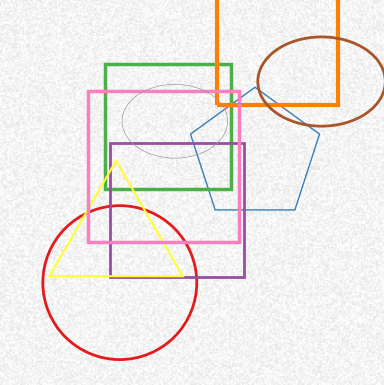[{"shape": "circle", "thickness": 2, "radius": 1.0, "center": [0.311, 0.266]}, {"shape": "pentagon", "thickness": 1, "radius": 0.88, "center": [0.662, 0.597]}, {"shape": "square", "thickness": 2.5, "radius": 0.81, "center": [0.436, 0.671]}, {"shape": "square", "thickness": 2, "radius": 0.87, "center": [0.46, 0.454]}, {"shape": "square", "thickness": 3, "radius": 0.79, "center": [0.72, 0.884]}, {"shape": "triangle", "thickness": 1.5, "radius": 1.0, "center": [0.302, 0.383]}, {"shape": "oval", "thickness": 2, "radius": 0.83, "center": [0.835, 0.788]}, {"shape": "square", "thickness": 2.5, "radius": 0.98, "center": [0.425, 0.567]}, {"shape": "oval", "thickness": 0.5, "radius": 0.68, "center": [0.454, 0.685]}]